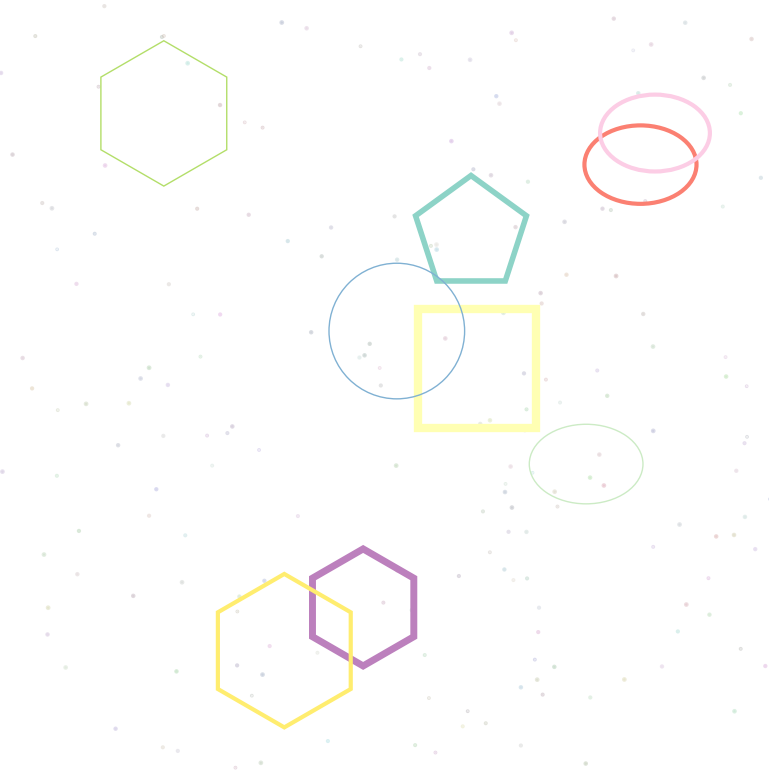[{"shape": "pentagon", "thickness": 2, "radius": 0.38, "center": [0.612, 0.696]}, {"shape": "square", "thickness": 3, "radius": 0.39, "center": [0.62, 0.521]}, {"shape": "oval", "thickness": 1.5, "radius": 0.36, "center": [0.832, 0.786]}, {"shape": "circle", "thickness": 0.5, "radius": 0.44, "center": [0.515, 0.57]}, {"shape": "hexagon", "thickness": 0.5, "radius": 0.47, "center": [0.213, 0.853]}, {"shape": "oval", "thickness": 1.5, "radius": 0.36, "center": [0.851, 0.827]}, {"shape": "hexagon", "thickness": 2.5, "radius": 0.38, "center": [0.472, 0.211]}, {"shape": "oval", "thickness": 0.5, "radius": 0.37, "center": [0.761, 0.397]}, {"shape": "hexagon", "thickness": 1.5, "radius": 0.5, "center": [0.369, 0.155]}]